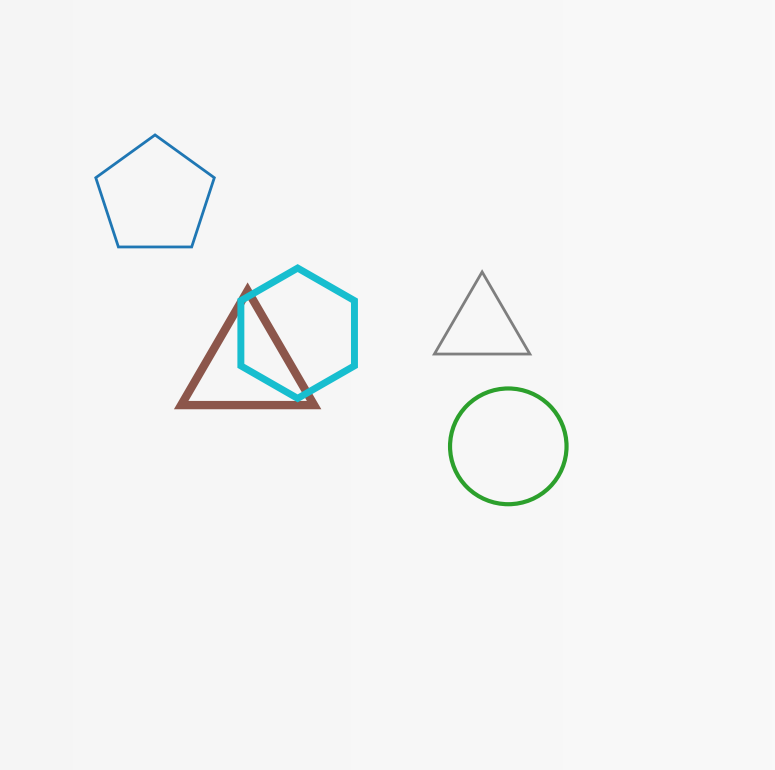[{"shape": "pentagon", "thickness": 1, "radius": 0.4, "center": [0.2, 0.744]}, {"shape": "circle", "thickness": 1.5, "radius": 0.38, "center": [0.656, 0.42]}, {"shape": "triangle", "thickness": 3, "radius": 0.5, "center": [0.32, 0.523]}, {"shape": "triangle", "thickness": 1, "radius": 0.36, "center": [0.622, 0.576]}, {"shape": "hexagon", "thickness": 2.5, "radius": 0.42, "center": [0.384, 0.567]}]